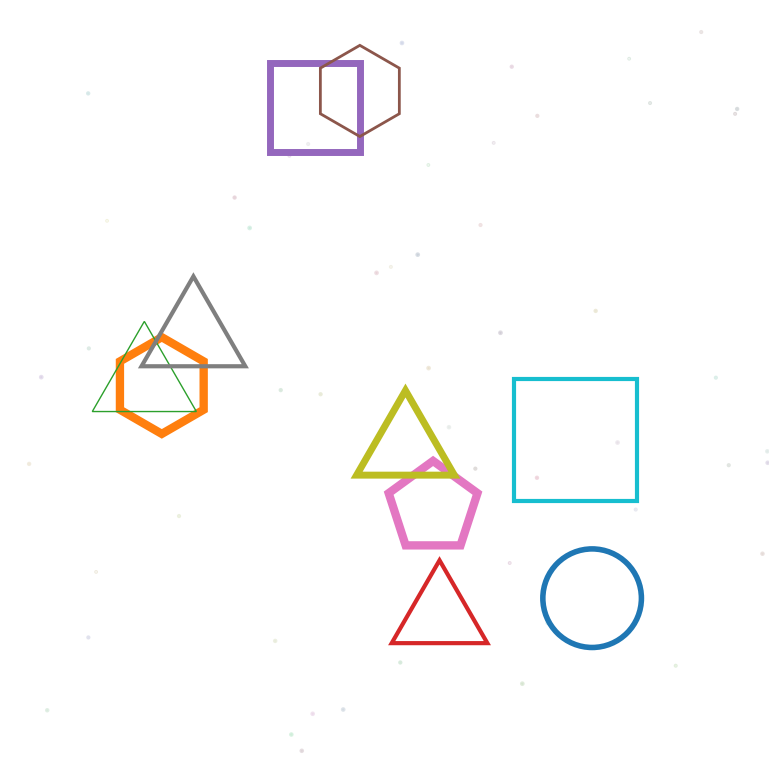[{"shape": "circle", "thickness": 2, "radius": 0.32, "center": [0.769, 0.223]}, {"shape": "hexagon", "thickness": 3, "radius": 0.31, "center": [0.21, 0.499]}, {"shape": "triangle", "thickness": 0.5, "radius": 0.39, "center": [0.187, 0.505]}, {"shape": "triangle", "thickness": 1.5, "radius": 0.36, "center": [0.571, 0.201]}, {"shape": "square", "thickness": 2.5, "radius": 0.29, "center": [0.409, 0.86]}, {"shape": "hexagon", "thickness": 1, "radius": 0.3, "center": [0.467, 0.882]}, {"shape": "pentagon", "thickness": 3, "radius": 0.3, "center": [0.562, 0.341]}, {"shape": "triangle", "thickness": 1.5, "radius": 0.39, "center": [0.251, 0.563]}, {"shape": "triangle", "thickness": 2.5, "radius": 0.37, "center": [0.527, 0.42]}, {"shape": "square", "thickness": 1.5, "radius": 0.4, "center": [0.748, 0.429]}]